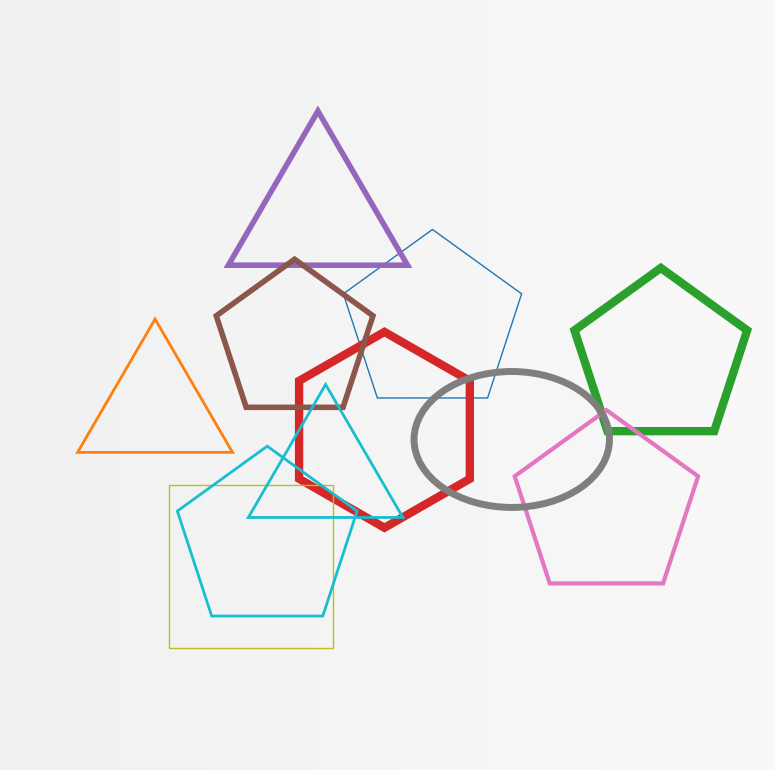[{"shape": "pentagon", "thickness": 0.5, "radius": 0.6, "center": [0.558, 0.581]}, {"shape": "triangle", "thickness": 1, "radius": 0.58, "center": [0.2, 0.47]}, {"shape": "pentagon", "thickness": 3, "radius": 0.59, "center": [0.853, 0.535]}, {"shape": "hexagon", "thickness": 3, "radius": 0.64, "center": [0.496, 0.442]}, {"shape": "triangle", "thickness": 2, "radius": 0.67, "center": [0.41, 0.722]}, {"shape": "pentagon", "thickness": 2, "radius": 0.53, "center": [0.38, 0.557]}, {"shape": "pentagon", "thickness": 1.5, "radius": 0.62, "center": [0.782, 0.343]}, {"shape": "oval", "thickness": 2.5, "radius": 0.63, "center": [0.66, 0.429]}, {"shape": "square", "thickness": 0.5, "radius": 0.53, "center": [0.324, 0.264]}, {"shape": "triangle", "thickness": 1, "radius": 0.58, "center": [0.42, 0.386]}, {"shape": "pentagon", "thickness": 1, "radius": 0.61, "center": [0.345, 0.299]}]